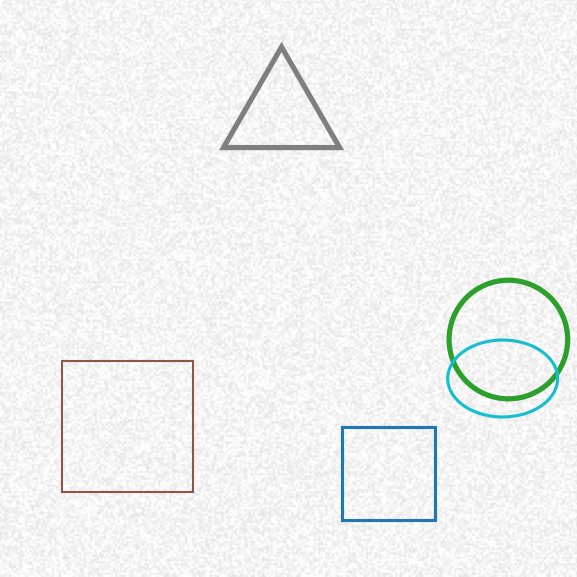[{"shape": "square", "thickness": 1.5, "radius": 0.4, "center": [0.672, 0.18]}, {"shape": "circle", "thickness": 2.5, "radius": 0.51, "center": [0.88, 0.411]}, {"shape": "square", "thickness": 1, "radius": 0.57, "center": [0.221, 0.261]}, {"shape": "triangle", "thickness": 2.5, "radius": 0.58, "center": [0.488, 0.802]}, {"shape": "oval", "thickness": 1.5, "radius": 0.48, "center": [0.87, 0.344]}]